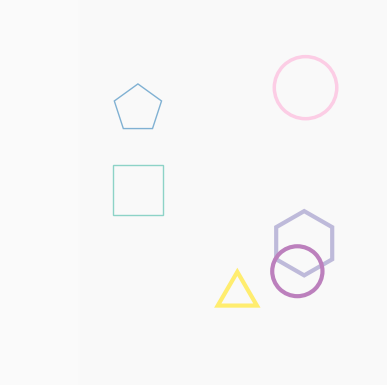[{"shape": "square", "thickness": 1, "radius": 0.33, "center": [0.356, 0.507]}, {"shape": "hexagon", "thickness": 3, "radius": 0.42, "center": [0.785, 0.368]}, {"shape": "pentagon", "thickness": 1, "radius": 0.32, "center": [0.356, 0.718]}, {"shape": "circle", "thickness": 2.5, "radius": 0.4, "center": [0.788, 0.772]}, {"shape": "circle", "thickness": 3, "radius": 0.32, "center": [0.767, 0.296]}, {"shape": "triangle", "thickness": 3, "radius": 0.29, "center": [0.612, 0.235]}]